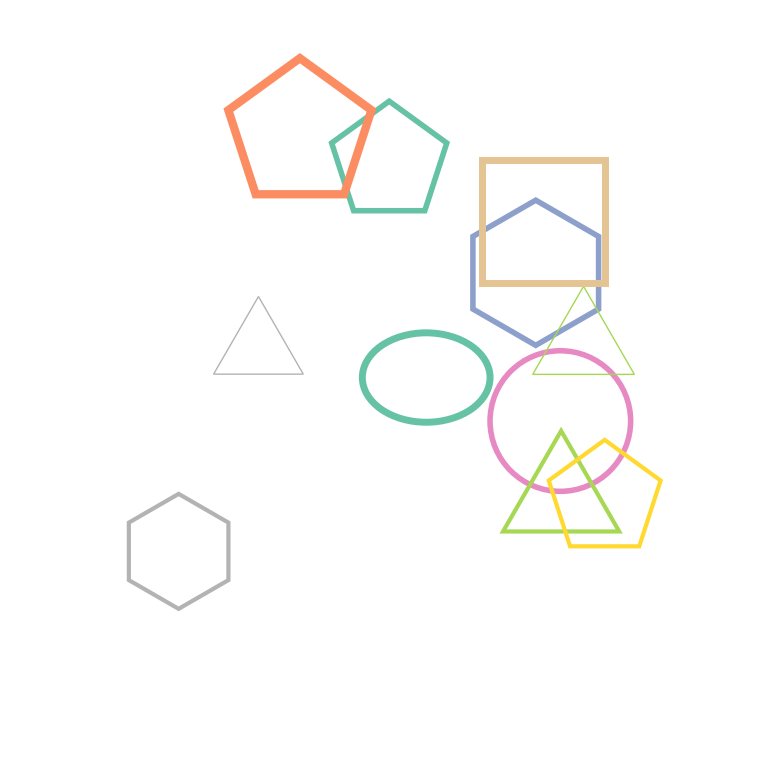[{"shape": "pentagon", "thickness": 2, "radius": 0.39, "center": [0.505, 0.79]}, {"shape": "oval", "thickness": 2.5, "radius": 0.41, "center": [0.553, 0.51]}, {"shape": "pentagon", "thickness": 3, "radius": 0.49, "center": [0.389, 0.827]}, {"shape": "hexagon", "thickness": 2, "radius": 0.47, "center": [0.696, 0.646]}, {"shape": "circle", "thickness": 2, "radius": 0.46, "center": [0.728, 0.453]}, {"shape": "triangle", "thickness": 0.5, "radius": 0.38, "center": [0.758, 0.552]}, {"shape": "triangle", "thickness": 1.5, "radius": 0.44, "center": [0.729, 0.353]}, {"shape": "pentagon", "thickness": 1.5, "radius": 0.38, "center": [0.785, 0.352]}, {"shape": "square", "thickness": 2.5, "radius": 0.4, "center": [0.705, 0.713]}, {"shape": "triangle", "thickness": 0.5, "radius": 0.34, "center": [0.336, 0.548]}, {"shape": "hexagon", "thickness": 1.5, "radius": 0.37, "center": [0.232, 0.284]}]